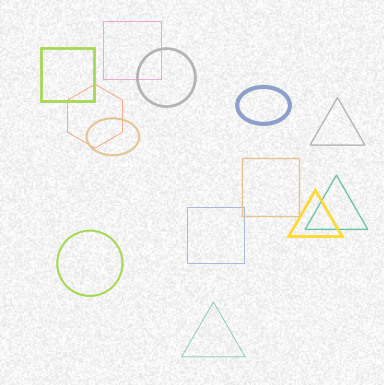[{"shape": "triangle", "thickness": 1, "radius": 0.47, "center": [0.874, 0.451]}, {"shape": "triangle", "thickness": 0.5, "radius": 0.48, "center": [0.554, 0.121]}, {"shape": "hexagon", "thickness": 0.5, "radius": 0.41, "center": [0.247, 0.698]}, {"shape": "oval", "thickness": 3, "radius": 0.34, "center": [0.685, 0.726]}, {"shape": "square", "thickness": 0.5, "radius": 0.37, "center": [0.559, 0.389]}, {"shape": "square", "thickness": 0.5, "radius": 0.38, "center": [0.342, 0.871]}, {"shape": "square", "thickness": 2, "radius": 0.35, "center": [0.175, 0.807]}, {"shape": "circle", "thickness": 1.5, "radius": 0.42, "center": [0.233, 0.316]}, {"shape": "triangle", "thickness": 2, "radius": 0.4, "center": [0.819, 0.426]}, {"shape": "square", "thickness": 1, "radius": 0.37, "center": [0.703, 0.514]}, {"shape": "oval", "thickness": 1.5, "radius": 0.34, "center": [0.293, 0.645]}, {"shape": "circle", "thickness": 2, "radius": 0.38, "center": [0.432, 0.798]}, {"shape": "triangle", "thickness": 1, "radius": 0.41, "center": [0.877, 0.664]}]